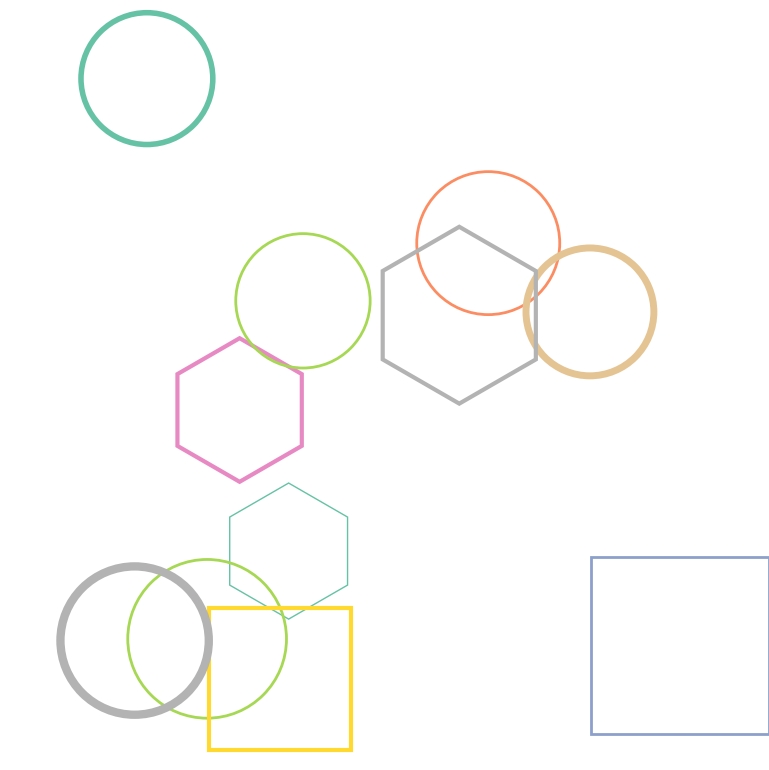[{"shape": "circle", "thickness": 2, "radius": 0.43, "center": [0.191, 0.898]}, {"shape": "hexagon", "thickness": 0.5, "radius": 0.44, "center": [0.375, 0.284]}, {"shape": "circle", "thickness": 1, "radius": 0.46, "center": [0.634, 0.684]}, {"shape": "square", "thickness": 1, "radius": 0.58, "center": [0.883, 0.162]}, {"shape": "hexagon", "thickness": 1.5, "radius": 0.47, "center": [0.311, 0.468]}, {"shape": "circle", "thickness": 1, "radius": 0.44, "center": [0.393, 0.609]}, {"shape": "circle", "thickness": 1, "radius": 0.52, "center": [0.269, 0.17]}, {"shape": "square", "thickness": 1.5, "radius": 0.46, "center": [0.364, 0.118]}, {"shape": "circle", "thickness": 2.5, "radius": 0.42, "center": [0.766, 0.595]}, {"shape": "hexagon", "thickness": 1.5, "radius": 0.57, "center": [0.596, 0.591]}, {"shape": "circle", "thickness": 3, "radius": 0.48, "center": [0.175, 0.168]}]